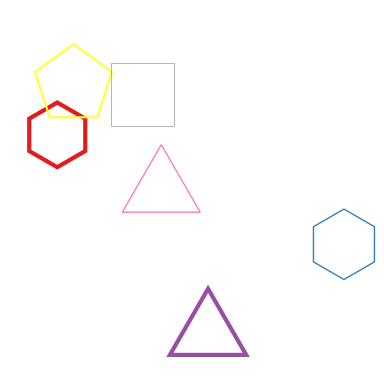[{"shape": "hexagon", "thickness": 3, "radius": 0.42, "center": [0.149, 0.65]}, {"shape": "hexagon", "thickness": 1, "radius": 0.46, "center": [0.893, 0.365]}, {"shape": "triangle", "thickness": 3, "radius": 0.57, "center": [0.54, 0.135]}, {"shape": "pentagon", "thickness": 1.5, "radius": 0.53, "center": [0.191, 0.78]}, {"shape": "triangle", "thickness": 1, "radius": 0.58, "center": [0.419, 0.507]}, {"shape": "square", "thickness": 0.5, "radius": 0.41, "center": [0.371, 0.754]}]